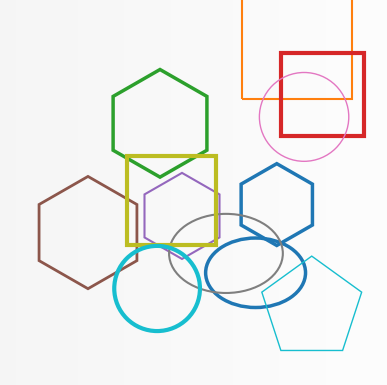[{"shape": "hexagon", "thickness": 2.5, "radius": 0.53, "center": [0.714, 0.469]}, {"shape": "oval", "thickness": 2.5, "radius": 0.64, "center": [0.66, 0.292]}, {"shape": "square", "thickness": 1.5, "radius": 0.71, "center": [0.767, 0.886]}, {"shape": "hexagon", "thickness": 2.5, "radius": 0.7, "center": [0.413, 0.68]}, {"shape": "square", "thickness": 3, "radius": 0.53, "center": [0.833, 0.754]}, {"shape": "hexagon", "thickness": 1.5, "radius": 0.56, "center": [0.47, 0.439]}, {"shape": "hexagon", "thickness": 2, "radius": 0.73, "center": [0.227, 0.396]}, {"shape": "circle", "thickness": 1, "radius": 0.58, "center": [0.785, 0.696]}, {"shape": "oval", "thickness": 1.5, "radius": 0.73, "center": [0.583, 0.342]}, {"shape": "square", "thickness": 3, "radius": 0.57, "center": [0.442, 0.479]}, {"shape": "pentagon", "thickness": 1, "radius": 0.68, "center": [0.804, 0.199]}, {"shape": "circle", "thickness": 3, "radius": 0.55, "center": [0.405, 0.251]}]